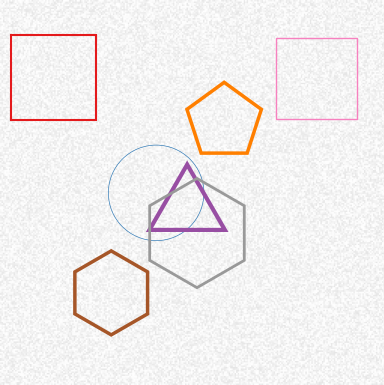[{"shape": "square", "thickness": 1.5, "radius": 0.55, "center": [0.139, 0.799]}, {"shape": "circle", "thickness": 0.5, "radius": 0.62, "center": [0.406, 0.499]}, {"shape": "triangle", "thickness": 3, "radius": 0.57, "center": [0.486, 0.459]}, {"shape": "pentagon", "thickness": 2.5, "radius": 0.51, "center": [0.582, 0.685]}, {"shape": "hexagon", "thickness": 2.5, "radius": 0.55, "center": [0.289, 0.239]}, {"shape": "square", "thickness": 1, "radius": 0.52, "center": [0.822, 0.796]}, {"shape": "hexagon", "thickness": 2, "radius": 0.71, "center": [0.512, 0.395]}]